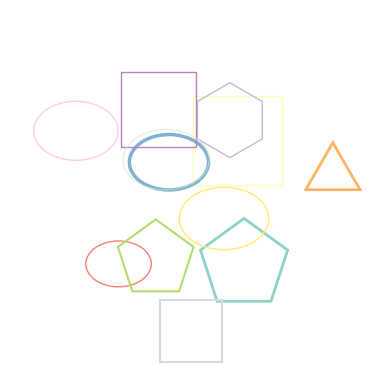[{"shape": "pentagon", "thickness": 2, "radius": 0.6, "center": [0.634, 0.314]}, {"shape": "square", "thickness": 1, "radius": 0.58, "center": [0.616, 0.635]}, {"shape": "hexagon", "thickness": 1, "radius": 0.49, "center": [0.597, 0.688]}, {"shape": "oval", "thickness": 1, "radius": 0.43, "center": [0.308, 0.315]}, {"shape": "oval", "thickness": 2.5, "radius": 0.51, "center": [0.439, 0.579]}, {"shape": "triangle", "thickness": 2, "radius": 0.41, "center": [0.865, 0.548]}, {"shape": "pentagon", "thickness": 1.5, "radius": 0.52, "center": [0.404, 0.327]}, {"shape": "oval", "thickness": 1, "radius": 0.55, "center": [0.197, 0.66]}, {"shape": "square", "thickness": 1.5, "radius": 0.4, "center": [0.496, 0.139]}, {"shape": "square", "thickness": 1, "radius": 0.49, "center": [0.413, 0.716]}, {"shape": "oval", "thickness": 0.5, "radius": 0.56, "center": [0.431, 0.585]}, {"shape": "oval", "thickness": 1, "radius": 0.58, "center": [0.582, 0.432]}]